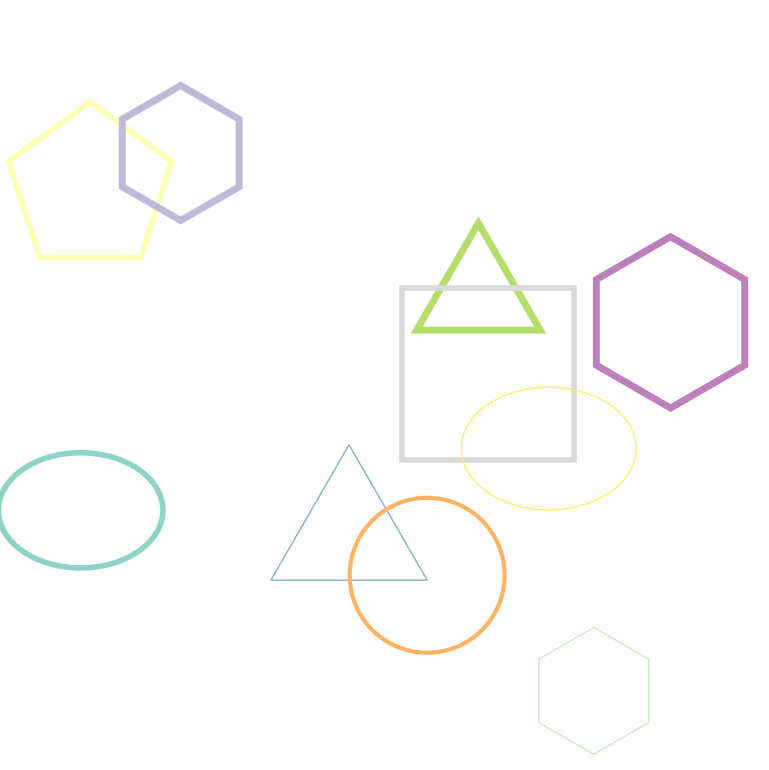[{"shape": "oval", "thickness": 2, "radius": 0.53, "center": [0.105, 0.337]}, {"shape": "pentagon", "thickness": 2, "radius": 0.56, "center": [0.117, 0.756]}, {"shape": "hexagon", "thickness": 2.5, "radius": 0.44, "center": [0.235, 0.801]}, {"shape": "triangle", "thickness": 0.5, "radius": 0.59, "center": [0.453, 0.305]}, {"shape": "circle", "thickness": 1.5, "radius": 0.5, "center": [0.555, 0.253]}, {"shape": "triangle", "thickness": 2.5, "radius": 0.46, "center": [0.621, 0.618]}, {"shape": "square", "thickness": 2, "radius": 0.56, "center": [0.634, 0.514]}, {"shape": "hexagon", "thickness": 2.5, "radius": 0.56, "center": [0.871, 0.581]}, {"shape": "hexagon", "thickness": 0.5, "radius": 0.41, "center": [0.771, 0.103]}, {"shape": "oval", "thickness": 0.5, "radius": 0.57, "center": [0.713, 0.417]}]